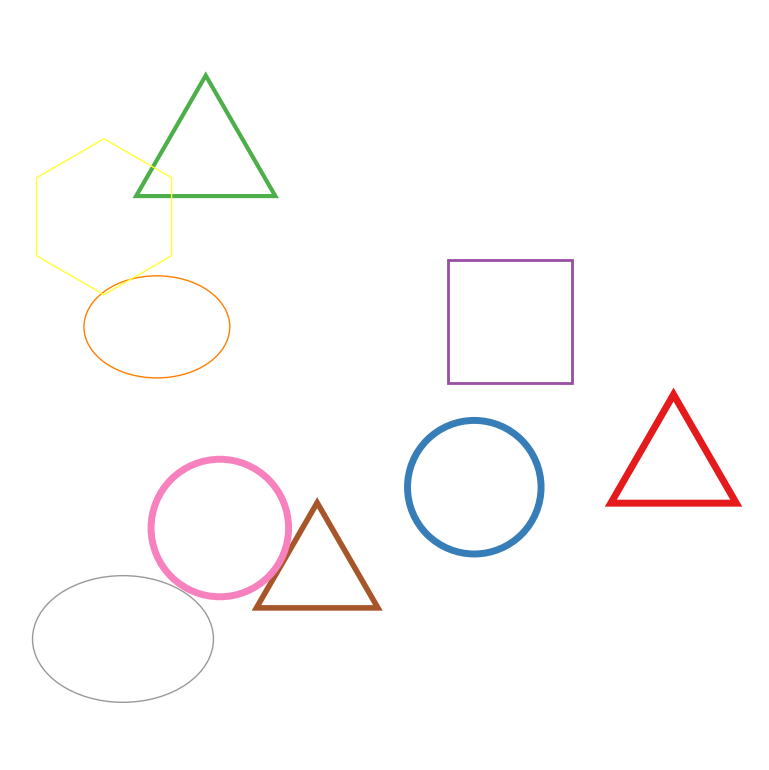[{"shape": "triangle", "thickness": 2.5, "radius": 0.47, "center": [0.875, 0.394]}, {"shape": "circle", "thickness": 2.5, "radius": 0.43, "center": [0.616, 0.367]}, {"shape": "triangle", "thickness": 1.5, "radius": 0.52, "center": [0.267, 0.798]}, {"shape": "square", "thickness": 1, "radius": 0.4, "center": [0.663, 0.582]}, {"shape": "oval", "thickness": 0.5, "radius": 0.47, "center": [0.204, 0.575]}, {"shape": "hexagon", "thickness": 0.5, "radius": 0.51, "center": [0.135, 0.719]}, {"shape": "triangle", "thickness": 2, "radius": 0.46, "center": [0.412, 0.256]}, {"shape": "circle", "thickness": 2.5, "radius": 0.45, "center": [0.285, 0.314]}, {"shape": "oval", "thickness": 0.5, "radius": 0.59, "center": [0.16, 0.17]}]